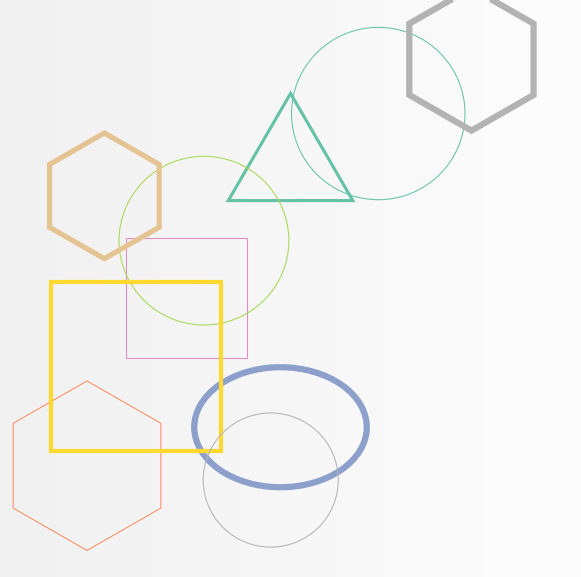[{"shape": "triangle", "thickness": 1.5, "radius": 0.62, "center": [0.5, 0.714]}, {"shape": "circle", "thickness": 0.5, "radius": 0.75, "center": [0.651, 0.803]}, {"shape": "hexagon", "thickness": 0.5, "radius": 0.73, "center": [0.15, 0.193]}, {"shape": "oval", "thickness": 3, "radius": 0.74, "center": [0.483, 0.259]}, {"shape": "square", "thickness": 0.5, "radius": 0.52, "center": [0.321, 0.483]}, {"shape": "circle", "thickness": 0.5, "radius": 0.73, "center": [0.351, 0.582]}, {"shape": "square", "thickness": 2, "radius": 0.73, "center": [0.233, 0.364]}, {"shape": "hexagon", "thickness": 2.5, "radius": 0.54, "center": [0.18, 0.66]}, {"shape": "circle", "thickness": 0.5, "radius": 0.58, "center": [0.466, 0.168]}, {"shape": "hexagon", "thickness": 3, "radius": 0.62, "center": [0.811, 0.896]}]